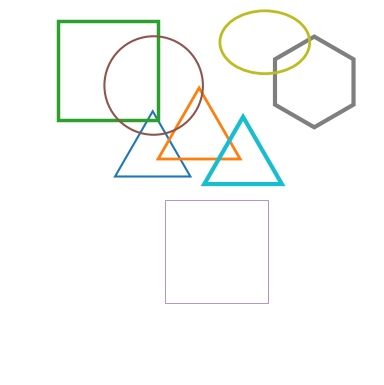[{"shape": "triangle", "thickness": 1.5, "radius": 0.56, "center": [0.397, 0.598]}, {"shape": "triangle", "thickness": 2, "radius": 0.62, "center": [0.517, 0.649]}, {"shape": "square", "thickness": 2.5, "radius": 0.65, "center": [0.28, 0.817]}, {"shape": "square", "thickness": 0.5, "radius": 0.67, "center": [0.562, 0.346]}, {"shape": "circle", "thickness": 1.5, "radius": 0.64, "center": [0.399, 0.778]}, {"shape": "hexagon", "thickness": 3, "radius": 0.59, "center": [0.816, 0.787]}, {"shape": "oval", "thickness": 2, "radius": 0.58, "center": [0.688, 0.89]}, {"shape": "triangle", "thickness": 3, "radius": 0.58, "center": [0.631, 0.58]}]